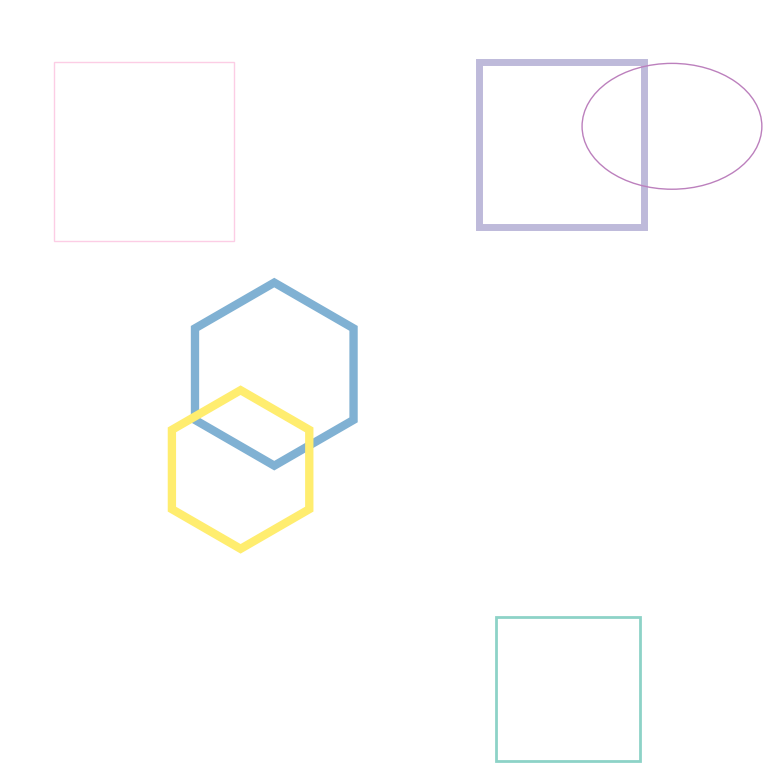[{"shape": "square", "thickness": 1, "radius": 0.47, "center": [0.738, 0.105]}, {"shape": "square", "thickness": 2.5, "radius": 0.54, "center": [0.729, 0.813]}, {"shape": "hexagon", "thickness": 3, "radius": 0.59, "center": [0.356, 0.514]}, {"shape": "square", "thickness": 0.5, "radius": 0.58, "center": [0.187, 0.804]}, {"shape": "oval", "thickness": 0.5, "radius": 0.58, "center": [0.873, 0.836]}, {"shape": "hexagon", "thickness": 3, "radius": 0.52, "center": [0.312, 0.39]}]